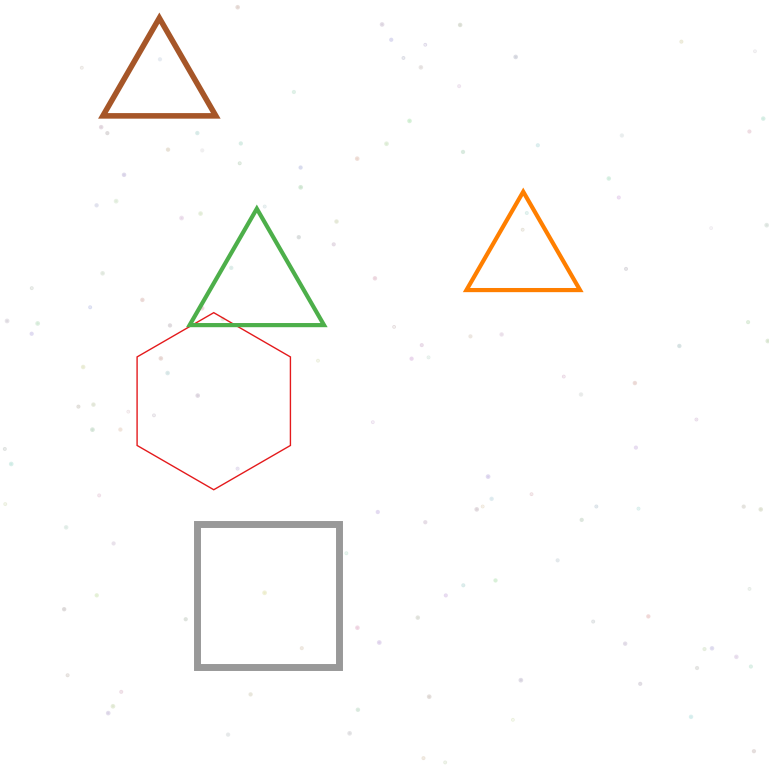[{"shape": "hexagon", "thickness": 0.5, "radius": 0.57, "center": [0.278, 0.479]}, {"shape": "triangle", "thickness": 1.5, "radius": 0.5, "center": [0.334, 0.628]}, {"shape": "triangle", "thickness": 1.5, "radius": 0.43, "center": [0.68, 0.666]}, {"shape": "triangle", "thickness": 2, "radius": 0.42, "center": [0.207, 0.892]}, {"shape": "square", "thickness": 2.5, "radius": 0.46, "center": [0.348, 0.227]}]